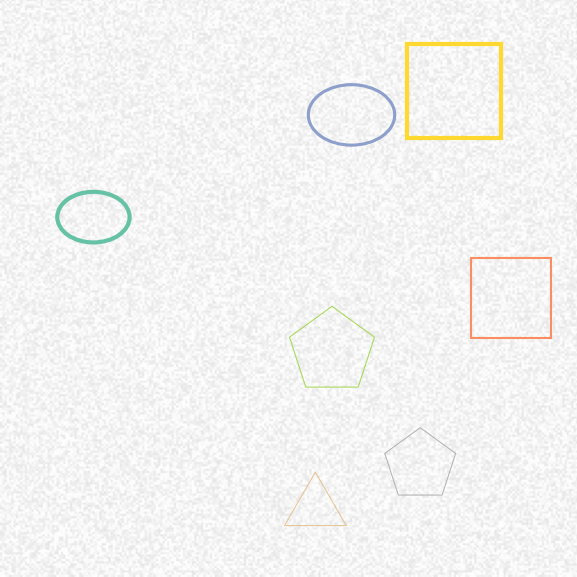[{"shape": "oval", "thickness": 2, "radius": 0.31, "center": [0.162, 0.623]}, {"shape": "square", "thickness": 1, "radius": 0.35, "center": [0.885, 0.483]}, {"shape": "oval", "thickness": 1.5, "radius": 0.37, "center": [0.609, 0.8]}, {"shape": "pentagon", "thickness": 0.5, "radius": 0.39, "center": [0.575, 0.391]}, {"shape": "square", "thickness": 2, "radius": 0.41, "center": [0.786, 0.842]}, {"shape": "triangle", "thickness": 0.5, "radius": 0.31, "center": [0.546, 0.12]}, {"shape": "pentagon", "thickness": 0.5, "radius": 0.32, "center": [0.728, 0.194]}]